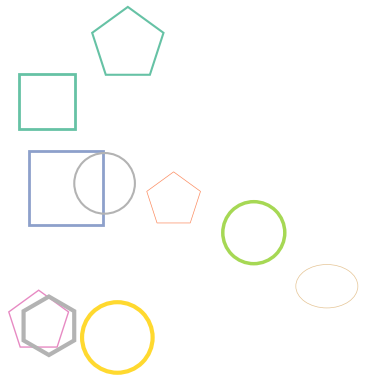[{"shape": "pentagon", "thickness": 1.5, "radius": 0.49, "center": [0.332, 0.885]}, {"shape": "square", "thickness": 2, "radius": 0.36, "center": [0.123, 0.736]}, {"shape": "pentagon", "thickness": 0.5, "radius": 0.37, "center": [0.451, 0.48]}, {"shape": "square", "thickness": 2, "radius": 0.48, "center": [0.172, 0.513]}, {"shape": "pentagon", "thickness": 1, "radius": 0.41, "center": [0.1, 0.165]}, {"shape": "circle", "thickness": 2.5, "radius": 0.4, "center": [0.659, 0.396]}, {"shape": "circle", "thickness": 3, "radius": 0.46, "center": [0.305, 0.123]}, {"shape": "oval", "thickness": 0.5, "radius": 0.4, "center": [0.849, 0.257]}, {"shape": "hexagon", "thickness": 3, "radius": 0.38, "center": [0.127, 0.154]}, {"shape": "circle", "thickness": 1.5, "radius": 0.39, "center": [0.272, 0.524]}]